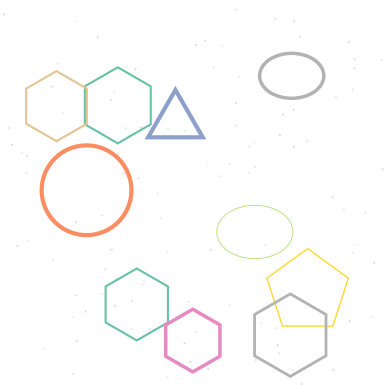[{"shape": "hexagon", "thickness": 1.5, "radius": 0.49, "center": [0.306, 0.726]}, {"shape": "hexagon", "thickness": 1.5, "radius": 0.47, "center": [0.355, 0.209]}, {"shape": "circle", "thickness": 3, "radius": 0.58, "center": [0.225, 0.506]}, {"shape": "triangle", "thickness": 3, "radius": 0.41, "center": [0.456, 0.684]}, {"shape": "hexagon", "thickness": 2.5, "radius": 0.41, "center": [0.501, 0.115]}, {"shape": "oval", "thickness": 0.5, "radius": 0.5, "center": [0.662, 0.397]}, {"shape": "pentagon", "thickness": 1, "radius": 0.56, "center": [0.799, 0.243]}, {"shape": "hexagon", "thickness": 1.5, "radius": 0.46, "center": [0.147, 0.724]}, {"shape": "hexagon", "thickness": 2, "radius": 0.54, "center": [0.754, 0.129]}, {"shape": "oval", "thickness": 2.5, "radius": 0.42, "center": [0.758, 0.803]}]